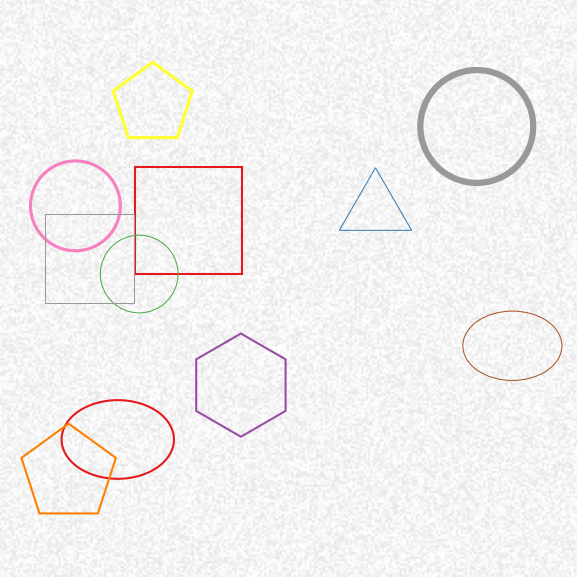[{"shape": "oval", "thickness": 1, "radius": 0.49, "center": [0.204, 0.238]}, {"shape": "square", "thickness": 1, "radius": 0.47, "center": [0.326, 0.618]}, {"shape": "triangle", "thickness": 0.5, "radius": 0.36, "center": [0.65, 0.636]}, {"shape": "circle", "thickness": 0.5, "radius": 0.34, "center": [0.241, 0.525]}, {"shape": "hexagon", "thickness": 1, "radius": 0.45, "center": [0.417, 0.332]}, {"shape": "pentagon", "thickness": 1, "radius": 0.43, "center": [0.119, 0.18]}, {"shape": "pentagon", "thickness": 1.5, "radius": 0.36, "center": [0.265, 0.819]}, {"shape": "oval", "thickness": 0.5, "radius": 0.43, "center": [0.887, 0.4]}, {"shape": "circle", "thickness": 1.5, "radius": 0.39, "center": [0.131, 0.643]}, {"shape": "circle", "thickness": 3, "radius": 0.49, "center": [0.826, 0.78]}, {"shape": "square", "thickness": 0.5, "radius": 0.38, "center": [0.155, 0.551]}]